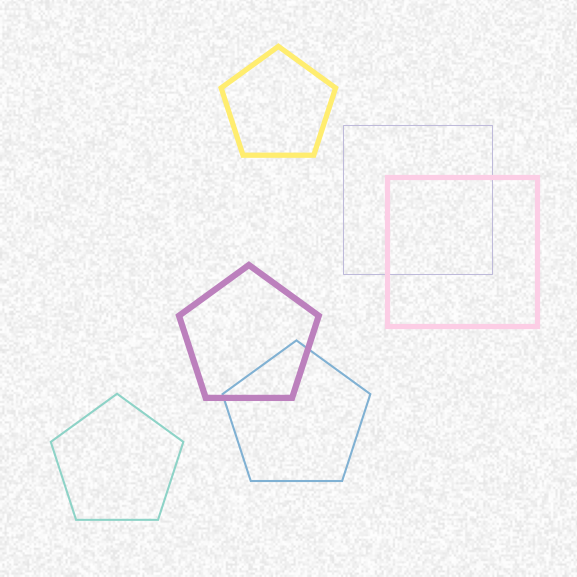[{"shape": "pentagon", "thickness": 1, "radius": 0.6, "center": [0.203, 0.197]}, {"shape": "square", "thickness": 0.5, "radius": 0.65, "center": [0.722, 0.653]}, {"shape": "pentagon", "thickness": 1, "radius": 0.67, "center": [0.513, 0.275]}, {"shape": "square", "thickness": 2.5, "radius": 0.65, "center": [0.8, 0.564]}, {"shape": "pentagon", "thickness": 3, "radius": 0.64, "center": [0.431, 0.413]}, {"shape": "pentagon", "thickness": 2.5, "radius": 0.52, "center": [0.482, 0.815]}]